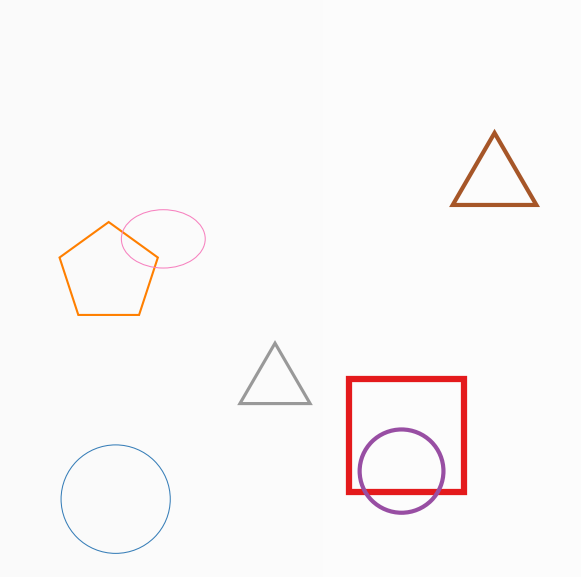[{"shape": "square", "thickness": 3, "radius": 0.49, "center": [0.699, 0.245]}, {"shape": "circle", "thickness": 0.5, "radius": 0.47, "center": [0.199, 0.135]}, {"shape": "circle", "thickness": 2, "radius": 0.36, "center": [0.691, 0.183]}, {"shape": "pentagon", "thickness": 1, "radius": 0.44, "center": [0.187, 0.526]}, {"shape": "triangle", "thickness": 2, "radius": 0.42, "center": [0.851, 0.686]}, {"shape": "oval", "thickness": 0.5, "radius": 0.36, "center": [0.281, 0.586]}, {"shape": "triangle", "thickness": 1.5, "radius": 0.35, "center": [0.473, 0.335]}]